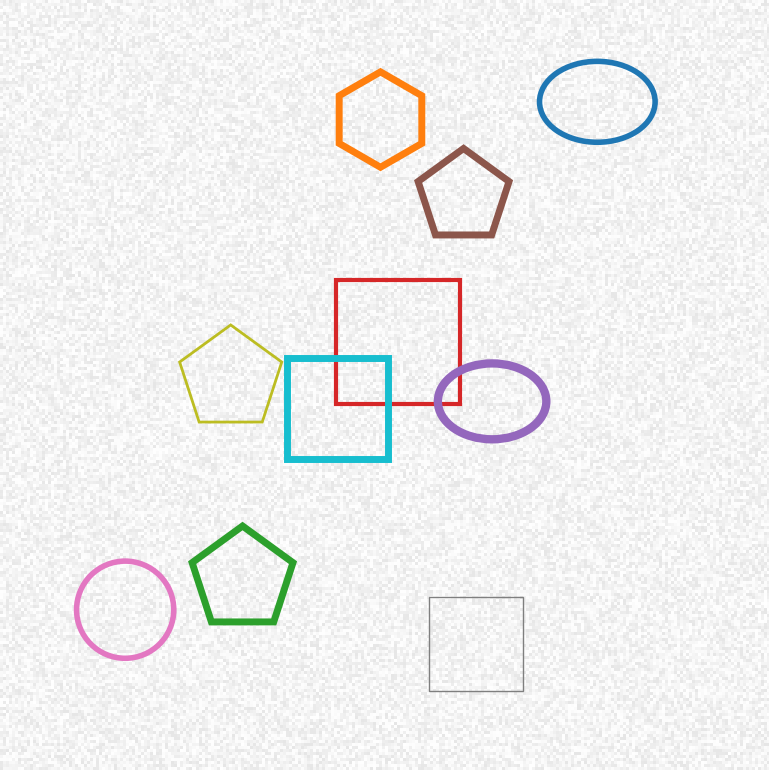[{"shape": "oval", "thickness": 2, "radius": 0.38, "center": [0.776, 0.868]}, {"shape": "hexagon", "thickness": 2.5, "radius": 0.31, "center": [0.494, 0.845]}, {"shape": "pentagon", "thickness": 2.5, "radius": 0.34, "center": [0.315, 0.248]}, {"shape": "square", "thickness": 1.5, "radius": 0.4, "center": [0.516, 0.555]}, {"shape": "oval", "thickness": 3, "radius": 0.35, "center": [0.639, 0.479]}, {"shape": "pentagon", "thickness": 2.5, "radius": 0.31, "center": [0.602, 0.745]}, {"shape": "circle", "thickness": 2, "radius": 0.32, "center": [0.163, 0.208]}, {"shape": "square", "thickness": 0.5, "radius": 0.31, "center": [0.618, 0.163]}, {"shape": "pentagon", "thickness": 1, "radius": 0.35, "center": [0.3, 0.508]}, {"shape": "square", "thickness": 2.5, "radius": 0.33, "center": [0.438, 0.47]}]